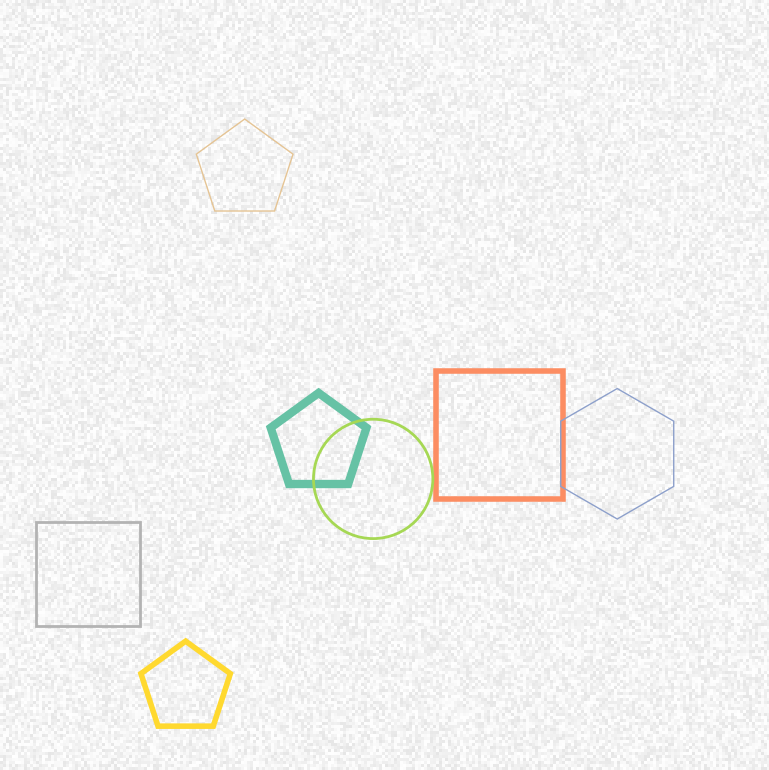[{"shape": "pentagon", "thickness": 3, "radius": 0.33, "center": [0.414, 0.424]}, {"shape": "square", "thickness": 2, "radius": 0.41, "center": [0.649, 0.435]}, {"shape": "hexagon", "thickness": 0.5, "radius": 0.42, "center": [0.802, 0.411]}, {"shape": "circle", "thickness": 1, "radius": 0.39, "center": [0.485, 0.378]}, {"shape": "pentagon", "thickness": 2, "radius": 0.31, "center": [0.241, 0.106]}, {"shape": "pentagon", "thickness": 0.5, "radius": 0.33, "center": [0.318, 0.779]}, {"shape": "square", "thickness": 1, "radius": 0.34, "center": [0.115, 0.254]}]